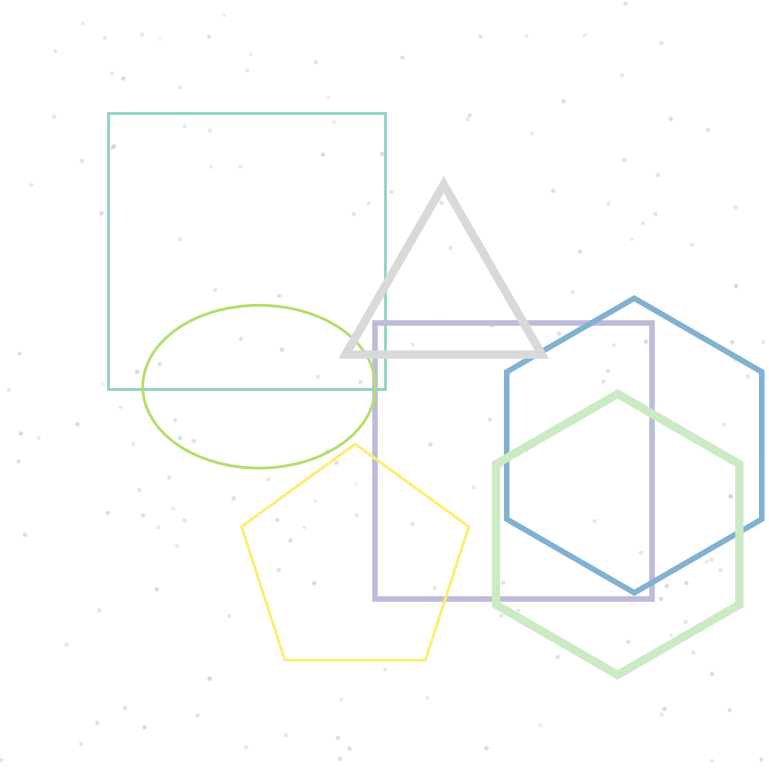[{"shape": "square", "thickness": 1, "radius": 0.9, "center": [0.32, 0.675]}, {"shape": "square", "thickness": 2, "radius": 0.9, "center": [0.667, 0.401]}, {"shape": "hexagon", "thickness": 2, "radius": 0.96, "center": [0.824, 0.421]}, {"shape": "oval", "thickness": 1, "radius": 0.76, "center": [0.336, 0.498]}, {"shape": "triangle", "thickness": 3, "radius": 0.74, "center": [0.576, 0.613]}, {"shape": "hexagon", "thickness": 3, "radius": 0.91, "center": [0.802, 0.306]}, {"shape": "pentagon", "thickness": 1, "radius": 0.78, "center": [0.461, 0.268]}]